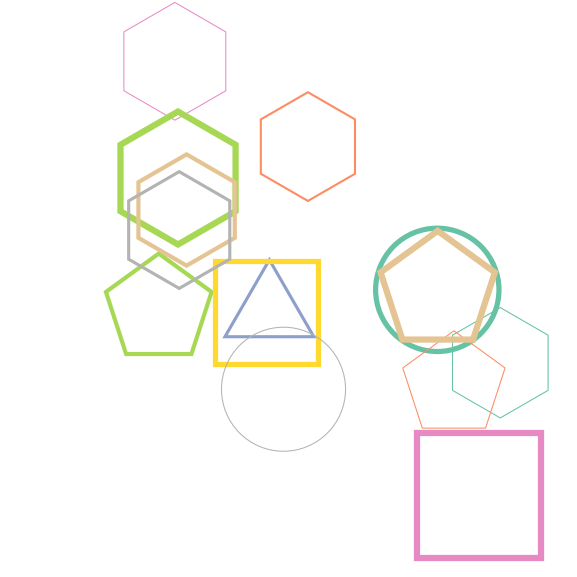[{"shape": "hexagon", "thickness": 0.5, "radius": 0.48, "center": [0.866, 0.371]}, {"shape": "circle", "thickness": 2.5, "radius": 0.53, "center": [0.757, 0.497]}, {"shape": "pentagon", "thickness": 0.5, "radius": 0.47, "center": [0.786, 0.333]}, {"shape": "hexagon", "thickness": 1, "radius": 0.47, "center": [0.533, 0.745]}, {"shape": "triangle", "thickness": 1.5, "radius": 0.44, "center": [0.466, 0.46]}, {"shape": "square", "thickness": 3, "radius": 0.54, "center": [0.83, 0.142]}, {"shape": "hexagon", "thickness": 0.5, "radius": 0.51, "center": [0.303, 0.893]}, {"shape": "pentagon", "thickness": 2, "radius": 0.48, "center": [0.275, 0.464]}, {"shape": "hexagon", "thickness": 3, "radius": 0.58, "center": [0.308, 0.691]}, {"shape": "square", "thickness": 2.5, "radius": 0.44, "center": [0.462, 0.458]}, {"shape": "hexagon", "thickness": 2, "radius": 0.48, "center": [0.323, 0.635]}, {"shape": "pentagon", "thickness": 3, "radius": 0.52, "center": [0.758, 0.495]}, {"shape": "circle", "thickness": 0.5, "radius": 0.54, "center": [0.491, 0.325]}, {"shape": "hexagon", "thickness": 1.5, "radius": 0.51, "center": [0.31, 0.601]}]